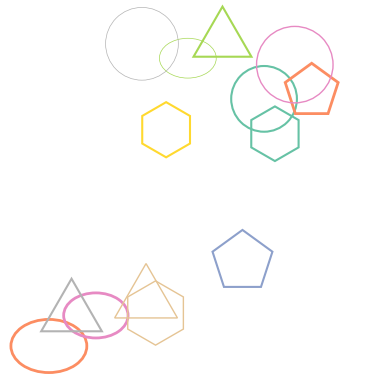[{"shape": "hexagon", "thickness": 1.5, "radius": 0.35, "center": [0.714, 0.653]}, {"shape": "circle", "thickness": 1.5, "radius": 0.43, "center": [0.686, 0.743]}, {"shape": "pentagon", "thickness": 2, "radius": 0.36, "center": [0.81, 0.763]}, {"shape": "oval", "thickness": 2, "radius": 0.49, "center": [0.127, 0.101]}, {"shape": "pentagon", "thickness": 1.5, "radius": 0.41, "center": [0.63, 0.321]}, {"shape": "circle", "thickness": 1, "radius": 0.5, "center": [0.766, 0.832]}, {"shape": "oval", "thickness": 2, "radius": 0.42, "center": [0.249, 0.181]}, {"shape": "triangle", "thickness": 1.5, "radius": 0.43, "center": [0.578, 0.896]}, {"shape": "oval", "thickness": 0.5, "radius": 0.37, "center": [0.488, 0.849]}, {"shape": "hexagon", "thickness": 1.5, "radius": 0.36, "center": [0.431, 0.663]}, {"shape": "triangle", "thickness": 1, "radius": 0.47, "center": [0.379, 0.221]}, {"shape": "hexagon", "thickness": 1, "radius": 0.42, "center": [0.404, 0.187]}, {"shape": "circle", "thickness": 0.5, "radius": 0.47, "center": [0.369, 0.886]}, {"shape": "triangle", "thickness": 1.5, "radius": 0.45, "center": [0.186, 0.185]}]